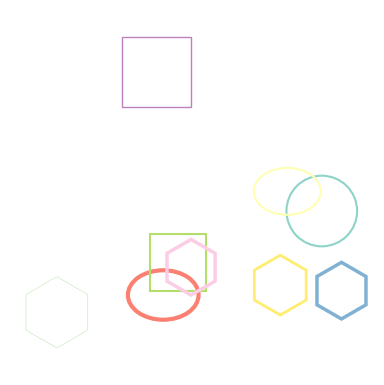[{"shape": "circle", "thickness": 1.5, "radius": 0.46, "center": [0.836, 0.452]}, {"shape": "oval", "thickness": 1.5, "radius": 0.44, "center": [0.746, 0.503]}, {"shape": "oval", "thickness": 3, "radius": 0.46, "center": [0.424, 0.234]}, {"shape": "hexagon", "thickness": 2.5, "radius": 0.37, "center": [0.887, 0.245]}, {"shape": "square", "thickness": 1.5, "radius": 0.37, "center": [0.462, 0.318]}, {"shape": "hexagon", "thickness": 2.5, "radius": 0.36, "center": [0.496, 0.306]}, {"shape": "square", "thickness": 1, "radius": 0.45, "center": [0.406, 0.813]}, {"shape": "hexagon", "thickness": 0.5, "radius": 0.46, "center": [0.148, 0.189]}, {"shape": "hexagon", "thickness": 2, "radius": 0.39, "center": [0.728, 0.259]}]